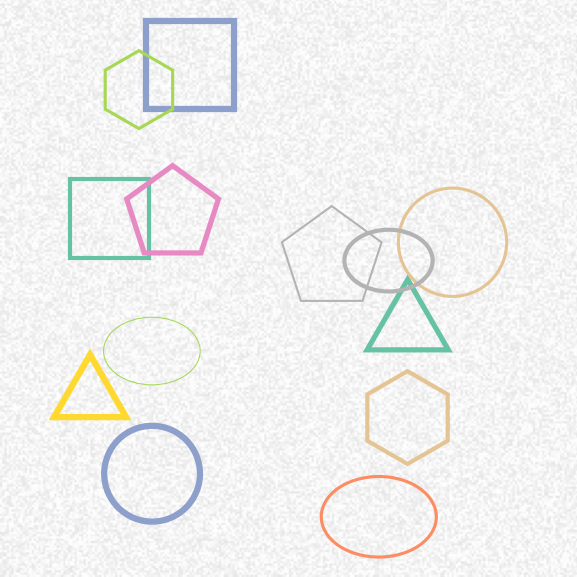[{"shape": "square", "thickness": 2, "radius": 0.34, "center": [0.19, 0.621]}, {"shape": "triangle", "thickness": 2.5, "radius": 0.41, "center": [0.706, 0.434]}, {"shape": "oval", "thickness": 1.5, "radius": 0.5, "center": [0.656, 0.104]}, {"shape": "circle", "thickness": 3, "radius": 0.41, "center": [0.263, 0.179]}, {"shape": "square", "thickness": 3, "radius": 0.38, "center": [0.329, 0.887]}, {"shape": "pentagon", "thickness": 2.5, "radius": 0.42, "center": [0.299, 0.629]}, {"shape": "hexagon", "thickness": 1.5, "radius": 0.34, "center": [0.241, 0.844]}, {"shape": "oval", "thickness": 0.5, "radius": 0.42, "center": [0.263, 0.391]}, {"shape": "triangle", "thickness": 3, "radius": 0.36, "center": [0.156, 0.313]}, {"shape": "hexagon", "thickness": 2, "radius": 0.4, "center": [0.706, 0.276]}, {"shape": "circle", "thickness": 1.5, "radius": 0.47, "center": [0.784, 0.58]}, {"shape": "oval", "thickness": 2, "radius": 0.38, "center": [0.673, 0.548]}, {"shape": "pentagon", "thickness": 1, "radius": 0.45, "center": [0.574, 0.552]}]